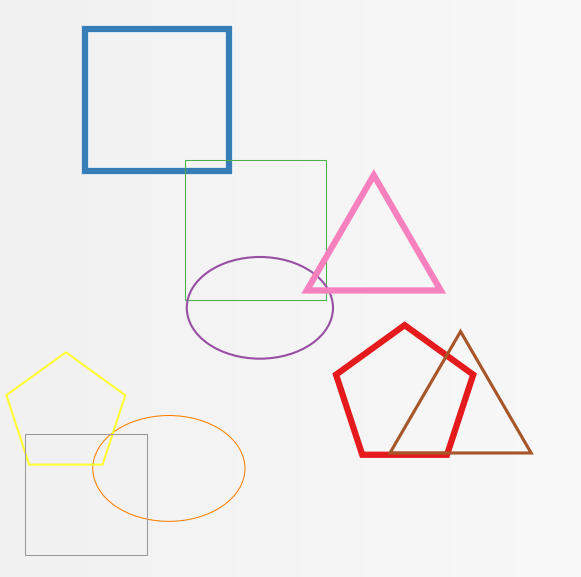[{"shape": "pentagon", "thickness": 3, "radius": 0.62, "center": [0.696, 0.312]}, {"shape": "square", "thickness": 3, "radius": 0.62, "center": [0.27, 0.826]}, {"shape": "square", "thickness": 0.5, "radius": 0.61, "center": [0.439, 0.6]}, {"shape": "oval", "thickness": 1, "radius": 0.63, "center": [0.447, 0.466]}, {"shape": "oval", "thickness": 0.5, "radius": 0.65, "center": [0.291, 0.188]}, {"shape": "pentagon", "thickness": 1, "radius": 0.54, "center": [0.113, 0.282]}, {"shape": "triangle", "thickness": 1.5, "radius": 0.7, "center": [0.792, 0.285]}, {"shape": "triangle", "thickness": 3, "radius": 0.67, "center": [0.643, 0.563]}, {"shape": "square", "thickness": 0.5, "radius": 0.52, "center": [0.148, 0.143]}]